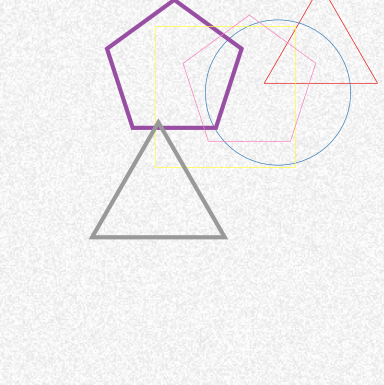[{"shape": "triangle", "thickness": 0.5, "radius": 0.85, "center": [0.833, 0.869]}, {"shape": "circle", "thickness": 0.5, "radius": 0.94, "center": [0.722, 0.76]}, {"shape": "pentagon", "thickness": 3, "radius": 0.92, "center": [0.453, 0.817]}, {"shape": "square", "thickness": 0.5, "radius": 0.91, "center": [0.585, 0.749]}, {"shape": "pentagon", "thickness": 0.5, "radius": 0.91, "center": [0.648, 0.78]}, {"shape": "triangle", "thickness": 3, "radius": 0.99, "center": [0.411, 0.483]}]